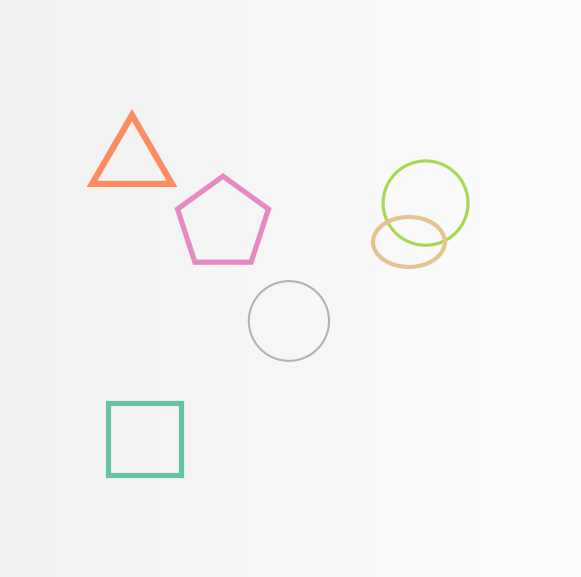[{"shape": "square", "thickness": 2.5, "radius": 0.31, "center": [0.248, 0.239]}, {"shape": "triangle", "thickness": 3, "radius": 0.4, "center": [0.227, 0.72]}, {"shape": "pentagon", "thickness": 2.5, "radius": 0.41, "center": [0.384, 0.612]}, {"shape": "circle", "thickness": 1.5, "radius": 0.37, "center": [0.732, 0.647]}, {"shape": "oval", "thickness": 2, "radius": 0.31, "center": [0.704, 0.58]}, {"shape": "circle", "thickness": 1, "radius": 0.35, "center": [0.497, 0.443]}]